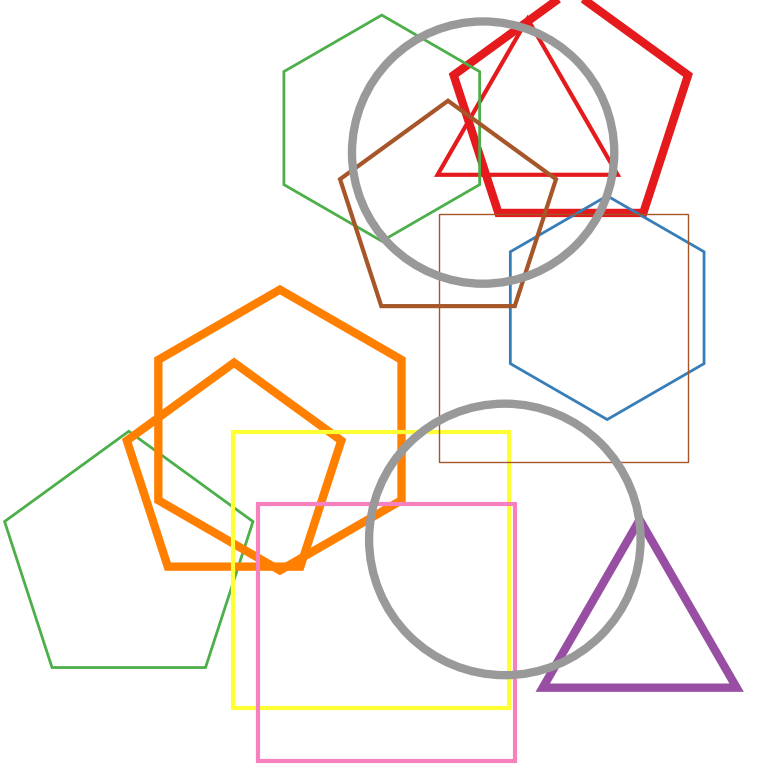[{"shape": "pentagon", "thickness": 3, "radius": 0.8, "center": [0.741, 0.853]}, {"shape": "triangle", "thickness": 1.5, "radius": 0.68, "center": [0.685, 0.841]}, {"shape": "hexagon", "thickness": 1, "radius": 0.73, "center": [0.789, 0.6]}, {"shape": "pentagon", "thickness": 1, "radius": 0.85, "center": [0.167, 0.27]}, {"shape": "hexagon", "thickness": 1, "radius": 0.73, "center": [0.496, 0.834]}, {"shape": "triangle", "thickness": 3, "radius": 0.73, "center": [0.831, 0.18]}, {"shape": "pentagon", "thickness": 3, "radius": 0.73, "center": [0.304, 0.383]}, {"shape": "hexagon", "thickness": 3, "radius": 0.91, "center": [0.364, 0.442]}, {"shape": "square", "thickness": 1.5, "radius": 0.9, "center": [0.482, 0.26]}, {"shape": "pentagon", "thickness": 1.5, "radius": 0.74, "center": [0.582, 0.722]}, {"shape": "square", "thickness": 0.5, "radius": 0.81, "center": [0.732, 0.561]}, {"shape": "square", "thickness": 1.5, "radius": 0.83, "center": [0.502, 0.179]}, {"shape": "circle", "thickness": 3, "radius": 0.88, "center": [0.656, 0.299]}, {"shape": "circle", "thickness": 3, "radius": 0.85, "center": [0.627, 0.802]}]